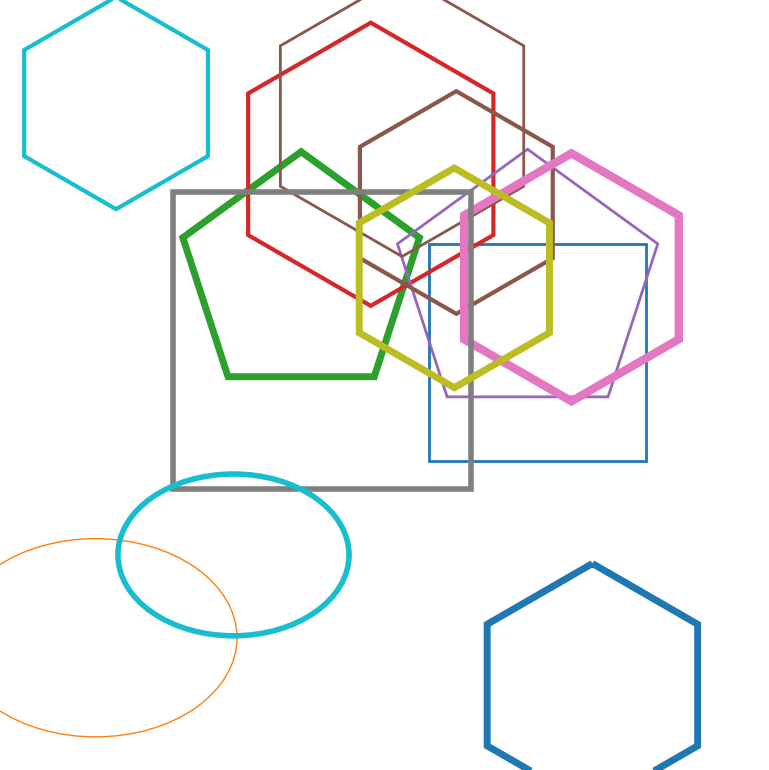[{"shape": "hexagon", "thickness": 2.5, "radius": 0.79, "center": [0.769, 0.11]}, {"shape": "square", "thickness": 1, "radius": 0.7, "center": [0.698, 0.542]}, {"shape": "oval", "thickness": 0.5, "radius": 0.92, "center": [0.124, 0.172]}, {"shape": "pentagon", "thickness": 2.5, "radius": 0.81, "center": [0.391, 0.641]}, {"shape": "hexagon", "thickness": 1.5, "radius": 0.92, "center": [0.482, 0.787]}, {"shape": "pentagon", "thickness": 1, "radius": 0.89, "center": [0.685, 0.628]}, {"shape": "hexagon", "thickness": 1.5, "radius": 0.72, "center": [0.593, 0.737]}, {"shape": "hexagon", "thickness": 1, "radius": 0.91, "center": [0.522, 0.849]}, {"shape": "hexagon", "thickness": 3, "radius": 0.8, "center": [0.742, 0.64]}, {"shape": "square", "thickness": 2, "radius": 0.97, "center": [0.418, 0.558]}, {"shape": "hexagon", "thickness": 2.5, "radius": 0.71, "center": [0.59, 0.639]}, {"shape": "oval", "thickness": 2, "radius": 0.75, "center": [0.303, 0.279]}, {"shape": "hexagon", "thickness": 1.5, "radius": 0.69, "center": [0.151, 0.866]}]